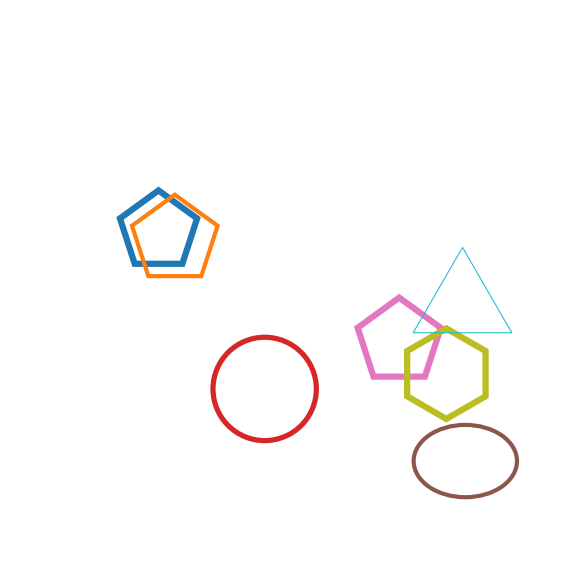[{"shape": "pentagon", "thickness": 3, "radius": 0.35, "center": [0.275, 0.599]}, {"shape": "pentagon", "thickness": 2, "radius": 0.39, "center": [0.303, 0.584]}, {"shape": "circle", "thickness": 2.5, "radius": 0.45, "center": [0.458, 0.326]}, {"shape": "oval", "thickness": 2, "radius": 0.45, "center": [0.806, 0.201]}, {"shape": "pentagon", "thickness": 3, "radius": 0.38, "center": [0.691, 0.408]}, {"shape": "hexagon", "thickness": 3, "radius": 0.39, "center": [0.773, 0.352]}, {"shape": "triangle", "thickness": 0.5, "radius": 0.49, "center": [0.801, 0.472]}]